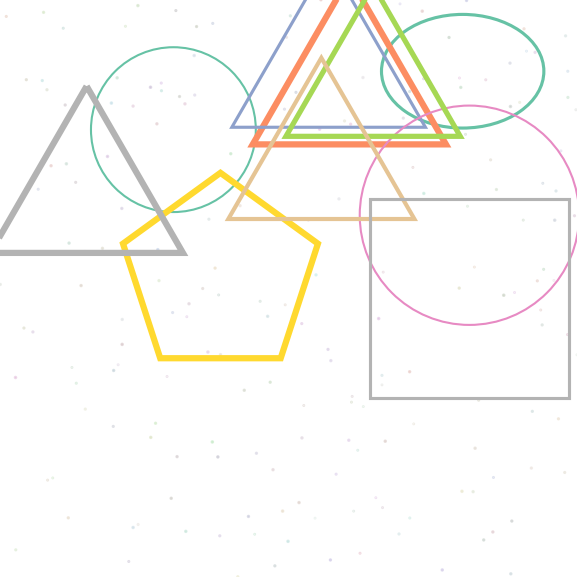[{"shape": "oval", "thickness": 1.5, "radius": 0.7, "center": [0.801, 0.876]}, {"shape": "circle", "thickness": 1, "radius": 0.71, "center": [0.3, 0.775]}, {"shape": "triangle", "thickness": 3, "radius": 0.97, "center": [0.605, 0.846]}, {"shape": "triangle", "thickness": 1.5, "radius": 0.97, "center": [0.569, 0.876]}, {"shape": "circle", "thickness": 1, "radius": 0.95, "center": [0.813, 0.626]}, {"shape": "triangle", "thickness": 2.5, "radius": 0.87, "center": [0.646, 0.85]}, {"shape": "pentagon", "thickness": 3, "radius": 0.89, "center": [0.382, 0.522]}, {"shape": "triangle", "thickness": 2, "radius": 0.93, "center": [0.556, 0.713]}, {"shape": "triangle", "thickness": 3, "radius": 0.96, "center": [0.15, 0.657]}, {"shape": "square", "thickness": 1.5, "radius": 0.86, "center": [0.813, 0.482]}]